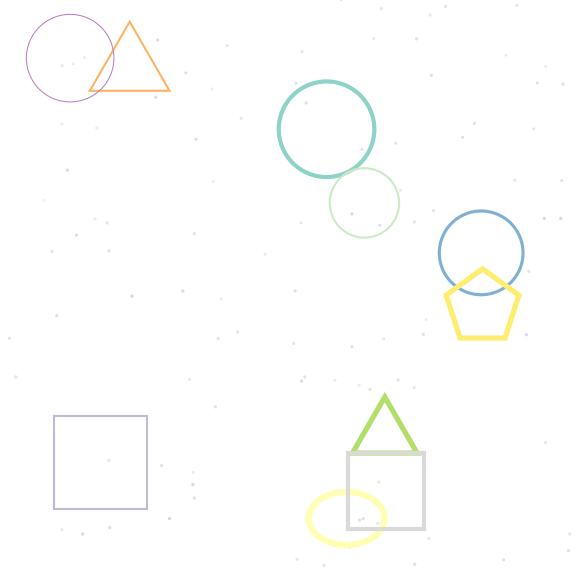[{"shape": "circle", "thickness": 2, "radius": 0.41, "center": [0.565, 0.775]}, {"shape": "oval", "thickness": 3, "radius": 0.33, "center": [0.6, 0.101]}, {"shape": "square", "thickness": 1, "radius": 0.4, "center": [0.174, 0.198]}, {"shape": "circle", "thickness": 1.5, "radius": 0.36, "center": [0.833, 0.561]}, {"shape": "triangle", "thickness": 1, "radius": 0.4, "center": [0.225, 0.882]}, {"shape": "triangle", "thickness": 2.5, "radius": 0.32, "center": [0.666, 0.247]}, {"shape": "square", "thickness": 2, "radius": 0.33, "center": [0.669, 0.149]}, {"shape": "circle", "thickness": 0.5, "radius": 0.38, "center": [0.121, 0.898]}, {"shape": "circle", "thickness": 1, "radius": 0.3, "center": [0.631, 0.648]}, {"shape": "pentagon", "thickness": 2.5, "radius": 0.33, "center": [0.836, 0.467]}]